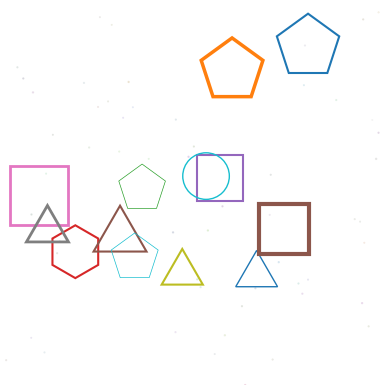[{"shape": "triangle", "thickness": 1, "radius": 0.31, "center": [0.667, 0.287]}, {"shape": "pentagon", "thickness": 1.5, "radius": 0.43, "center": [0.8, 0.879]}, {"shape": "pentagon", "thickness": 2.5, "radius": 0.42, "center": [0.603, 0.817]}, {"shape": "pentagon", "thickness": 0.5, "radius": 0.32, "center": [0.369, 0.51]}, {"shape": "hexagon", "thickness": 1.5, "radius": 0.34, "center": [0.196, 0.346]}, {"shape": "square", "thickness": 1.5, "radius": 0.3, "center": [0.571, 0.537]}, {"shape": "triangle", "thickness": 1.5, "radius": 0.4, "center": [0.312, 0.386]}, {"shape": "square", "thickness": 3, "radius": 0.33, "center": [0.737, 0.404]}, {"shape": "square", "thickness": 2, "radius": 0.38, "center": [0.101, 0.493]}, {"shape": "triangle", "thickness": 2, "radius": 0.32, "center": [0.123, 0.403]}, {"shape": "triangle", "thickness": 1.5, "radius": 0.31, "center": [0.473, 0.292]}, {"shape": "circle", "thickness": 1, "radius": 0.3, "center": [0.535, 0.543]}, {"shape": "pentagon", "thickness": 0.5, "radius": 0.32, "center": [0.35, 0.331]}]